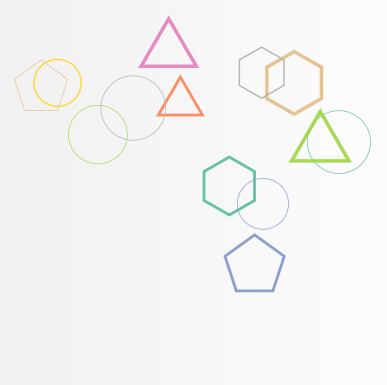[{"shape": "hexagon", "thickness": 2, "radius": 0.38, "center": [0.592, 0.517]}, {"shape": "circle", "thickness": 0.5, "radius": 0.41, "center": [0.875, 0.631]}, {"shape": "triangle", "thickness": 2, "radius": 0.33, "center": [0.465, 0.734]}, {"shape": "circle", "thickness": 0.5, "radius": 0.33, "center": [0.679, 0.471]}, {"shape": "pentagon", "thickness": 2, "radius": 0.4, "center": [0.657, 0.31]}, {"shape": "triangle", "thickness": 2.5, "radius": 0.41, "center": [0.435, 0.869]}, {"shape": "circle", "thickness": 0.5, "radius": 0.38, "center": [0.253, 0.65]}, {"shape": "triangle", "thickness": 2.5, "radius": 0.43, "center": [0.827, 0.625]}, {"shape": "circle", "thickness": 1, "radius": 0.3, "center": [0.149, 0.785]}, {"shape": "hexagon", "thickness": 2.5, "radius": 0.41, "center": [0.759, 0.785]}, {"shape": "pentagon", "thickness": 0.5, "radius": 0.36, "center": [0.106, 0.771]}, {"shape": "circle", "thickness": 0.5, "radius": 0.42, "center": [0.344, 0.719]}, {"shape": "hexagon", "thickness": 1, "radius": 0.33, "center": [0.675, 0.811]}]